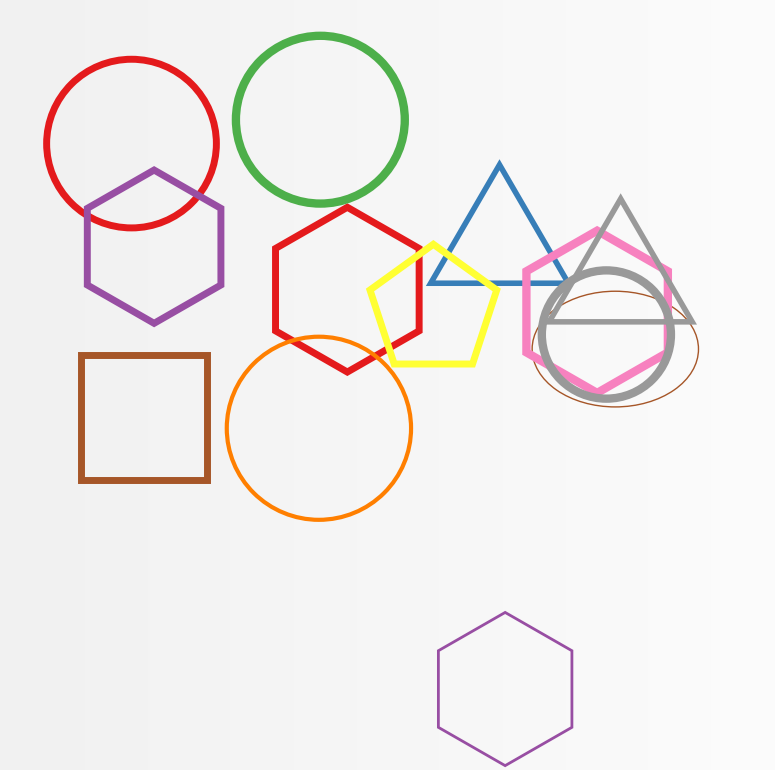[{"shape": "circle", "thickness": 2.5, "radius": 0.55, "center": [0.17, 0.814]}, {"shape": "hexagon", "thickness": 2.5, "radius": 0.53, "center": [0.448, 0.624]}, {"shape": "triangle", "thickness": 2, "radius": 0.51, "center": [0.645, 0.683]}, {"shape": "circle", "thickness": 3, "radius": 0.54, "center": [0.413, 0.845]}, {"shape": "hexagon", "thickness": 1, "radius": 0.5, "center": [0.652, 0.105]}, {"shape": "hexagon", "thickness": 2.5, "radius": 0.5, "center": [0.199, 0.68]}, {"shape": "circle", "thickness": 1.5, "radius": 0.59, "center": [0.411, 0.444]}, {"shape": "pentagon", "thickness": 2.5, "radius": 0.43, "center": [0.559, 0.597]}, {"shape": "oval", "thickness": 0.5, "radius": 0.54, "center": [0.794, 0.547]}, {"shape": "square", "thickness": 2.5, "radius": 0.41, "center": [0.186, 0.458]}, {"shape": "hexagon", "thickness": 3, "radius": 0.53, "center": [0.771, 0.595]}, {"shape": "triangle", "thickness": 2, "radius": 0.53, "center": [0.801, 0.635]}, {"shape": "circle", "thickness": 3, "radius": 0.42, "center": [0.782, 0.566]}]